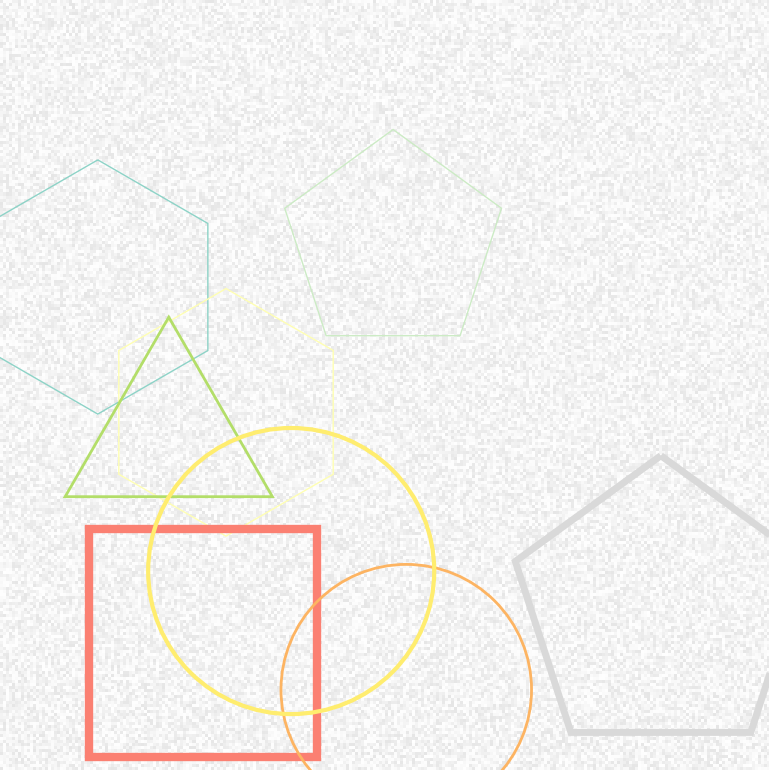[{"shape": "hexagon", "thickness": 0.5, "radius": 0.83, "center": [0.127, 0.627]}, {"shape": "hexagon", "thickness": 0.5, "radius": 0.8, "center": [0.294, 0.464]}, {"shape": "square", "thickness": 3, "radius": 0.74, "center": [0.264, 0.165]}, {"shape": "circle", "thickness": 1, "radius": 0.81, "center": [0.528, 0.104]}, {"shape": "triangle", "thickness": 1, "radius": 0.78, "center": [0.219, 0.433]}, {"shape": "pentagon", "thickness": 2.5, "radius": 0.99, "center": [0.858, 0.21]}, {"shape": "pentagon", "thickness": 0.5, "radius": 0.74, "center": [0.511, 0.684]}, {"shape": "circle", "thickness": 1.5, "radius": 0.93, "center": [0.378, 0.258]}]